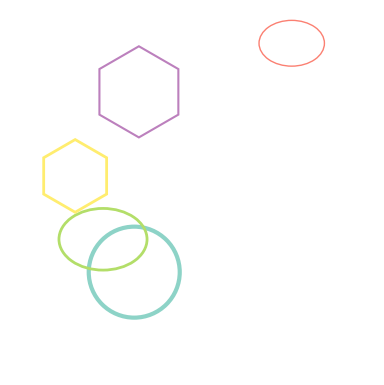[{"shape": "circle", "thickness": 3, "radius": 0.59, "center": [0.349, 0.293]}, {"shape": "oval", "thickness": 1, "radius": 0.42, "center": [0.758, 0.888]}, {"shape": "oval", "thickness": 2, "radius": 0.57, "center": [0.268, 0.379]}, {"shape": "hexagon", "thickness": 1.5, "radius": 0.59, "center": [0.361, 0.761]}, {"shape": "hexagon", "thickness": 2, "radius": 0.47, "center": [0.195, 0.543]}]